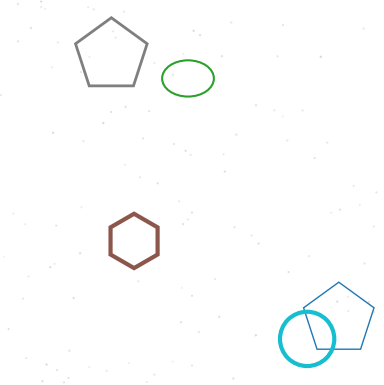[{"shape": "pentagon", "thickness": 1, "radius": 0.48, "center": [0.88, 0.171]}, {"shape": "oval", "thickness": 1.5, "radius": 0.34, "center": [0.488, 0.796]}, {"shape": "hexagon", "thickness": 3, "radius": 0.35, "center": [0.348, 0.374]}, {"shape": "pentagon", "thickness": 2, "radius": 0.49, "center": [0.289, 0.856]}, {"shape": "circle", "thickness": 3, "radius": 0.35, "center": [0.798, 0.12]}]